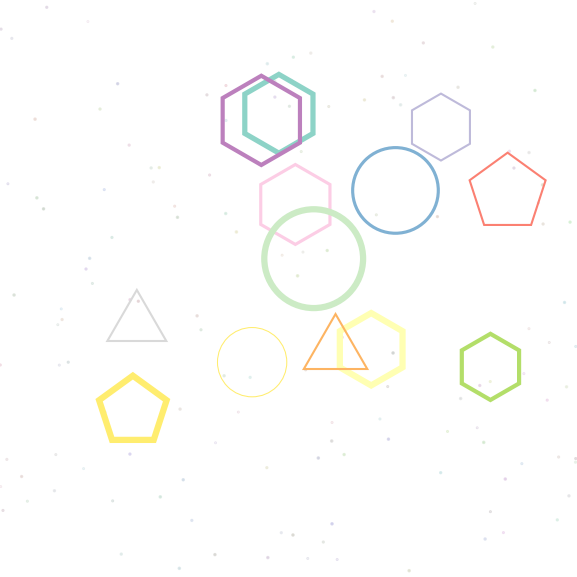[{"shape": "hexagon", "thickness": 2.5, "radius": 0.34, "center": [0.483, 0.802]}, {"shape": "hexagon", "thickness": 3, "radius": 0.31, "center": [0.643, 0.394]}, {"shape": "hexagon", "thickness": 1, "radius": 0.29, "center": [0.764, 0.779]}, {"shape": "pentagon", "thickness": 1, "radius": 0.35, "center": [0.879, 0.666]}, {"shape": "circle", "thickness": 1.5, "radius": 0.37, "center": [0.685, 0.669]}, {"shape": "triangle", "thickness": 1, "radius": 0.32, "center": [0.581, 0.392]}, {"shape": "hexagon", "thickness": 2, "radius": 0.29, "center": [0.849, 0.364]}, {"shape": "hexagon", "thickness": 1.5, "radius": 0.35, "center": [0.511, 0.645]}, {"shape": "triangle", "thickness": 1, "radius": 0.29, "center": [0.237, 0.438]}, {"shape": "hexagon", "thickness": 2, "radius": 0.39, "center": [0.452, 0.791]}, {"shape": "circle", "thickness": 3, "radius": 0.43, "center": [0.543, 0.551]}, {"shape": "pentagon", "thickness": 3, "radius": 0.31, "center": [0.23, 0.287]}, {"shape": "circle", "thickness": 0.5, "radius": 0.3, "center": [0.437, 0.372]}]